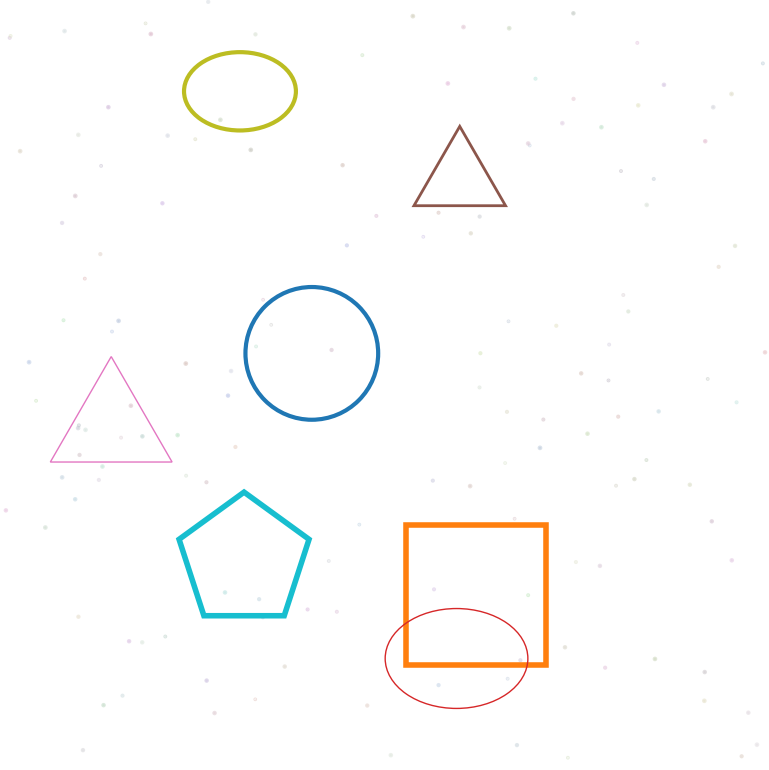[{"shape": "circle", "thickness": 1.5, "radius": 0.43, "center": [0.405, 0.541]}, {"shape": "square", "thickness": 2, "radius": 0.45, "center": [0.618, 0.227]}, {"shape": "oval", "thickness": 0.5, "radius": 0.46, "center": [0.593, 0.145]}, {"shape": "triangle", "thickness": 1, "radius": 0.34, "center": [0.597, 0.767]}, {"shape": "triangle", "thickness": 0.5, "radius": 0.46, "center": [0.144, 0.446]}, {"shape": "oval", "thickness": 1.5, "radius": 0.36, "center": [0.312, 0.881]}, {"shape": "pentagon", "thickness": 2, "radius": 0.44, "center": [0.317, 0.272]}]